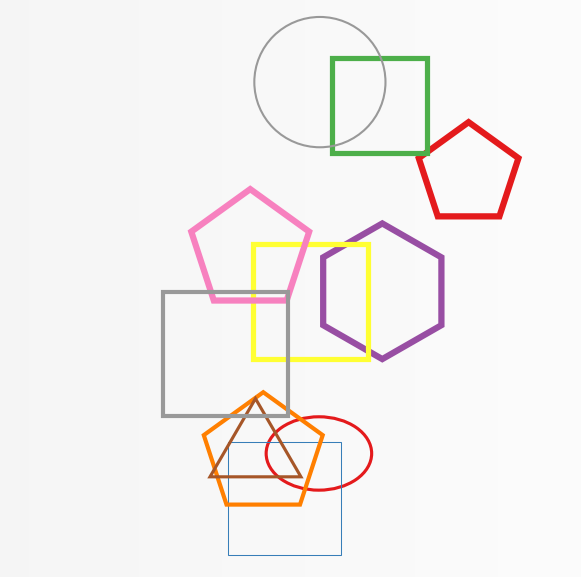[{"shape": "pentagon", "thickness": 3, "radius": 0.45, "center": [0.806, 0.697]}, {"shape": "oval", "thickness": 1.5, "radius": 0.45, "center": [0.549, 0.214]}, {"shape": "square", "thickness": 0.5, "radius": 0.49, "center": [0.49, 0.136]}, {"shape": "square", "thickness": 2.5, "radius": 0.41, "center": [0.653, 0.816]}, {"shape": "hexagon", "thickness": 3, "radius": 0.59, "center": [0.658, 0.495]}, {"shape": "pentagon", "thickness": 2, "radius": 0.54, "center": [0.453, 0.212]}, {"shape": "square", "thickness": 2.5, "radius": 0.5, "center": [0.535, 0.477]}, {"shape": "triangle", "thickness": 1.5, "radius": 0.45, "center": [0.44, 0.219]}, {"shape": "pentagon", "thickness": 3, "radius": 0.53, "center": [0.431, 0.565]}, {"shape": "circle", "thickness": 1, "radius": 0.56, "center": [0.55, 0.857]}, {"shape": "square", "thickness": 2, "radius": 0.54, "center": [0.387, 0.386]}]